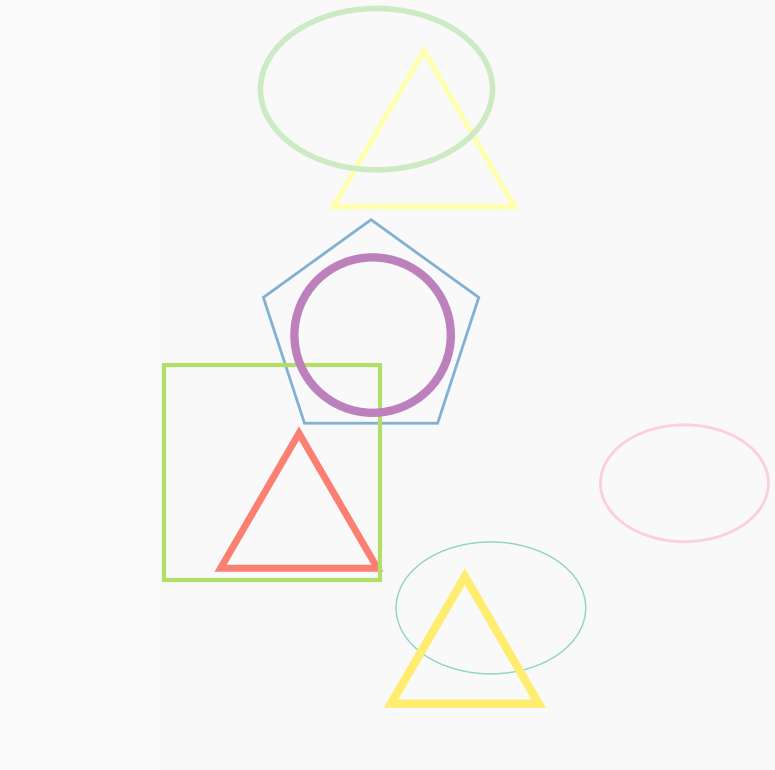[{"shape": "oval", "thickness": 0.5, "radius": 0.61, "center": [0.633, 0.21]}, {"shape": "triangle", "thickness": 2, "radius": 0.68, "center": [0.547, 0.799]}, {"shape": "triangle", "thickness": 2.5, "radius": 0.58, "center": [0.386, 0.32]}, {"shape": "pentagon", "thickness": 1, "radius": 0.73, "center": [0.479, 0.569]}, {"shape": "square", "thickness": 1.5, "radius": 0.7, "center": [0.351, 0.386]}, {"shape": "oval", "thickness": 1, "radius": 0.54, "center": [0.883, 0.372]}, {"shape": "circle", "thickness": 3, "radius": 0.5, "center": [0.481, 0.565]}, {"shape": "oval", "thickness": 2, "radius": 0.75, "center": [0.486, 0.884]}, {"shape": "triangle", "thickness": 3, "radius": 0.55, "center": [0.6, 0.141]}]